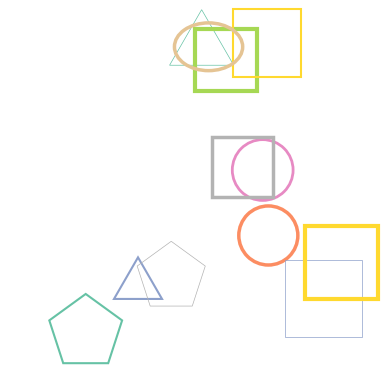[{"shape": "triangle", "thickness": 0.5, "radius": 0.48, "center": [0.524, 0.879]}, {"shape": "pentagon", "thickness": 1.5, "radius": 0.5, "center": [0.223, 0.137]}, {"shape": "circle", "thickness": 2.5, "radius": 0.38, "center": [0.697, 0.388]}, {"shape": "triangle", "thickness": 1.5, "radius": 0.36, "center": [0.358, 0.26]}, {"shape": "square", "thickness": 0.5, "radius": 0.5, "center": [0.841, 0.225]}, {"shape": "circle", "thickness": 2, "radius": 0.39, "center": [0.682, 0.558]}, {"shape": "square", "thickness": 3, "radius": 0.4, "center": [0.588, 0.845]}, {"shape": "square", "thickness": 1.5, "radius": 0.44, "center": [0.694, 0.888]}, {"shape": "square", "thickness": 3, "radius": 0.47, "center": [0.886, 0.318]}, {"shape": "oval", "thickness": 2.5, "radius": 0.44, "center": [0.542, 0.879]}, {"shape": "square", "thickness": 2.5, "radius": 0.39, "center": [0.63, 0.567]}, {"shape": "pentagon", "thickness": 0.5, "radius": 0.46, "center": [0.445, 0.28]}]